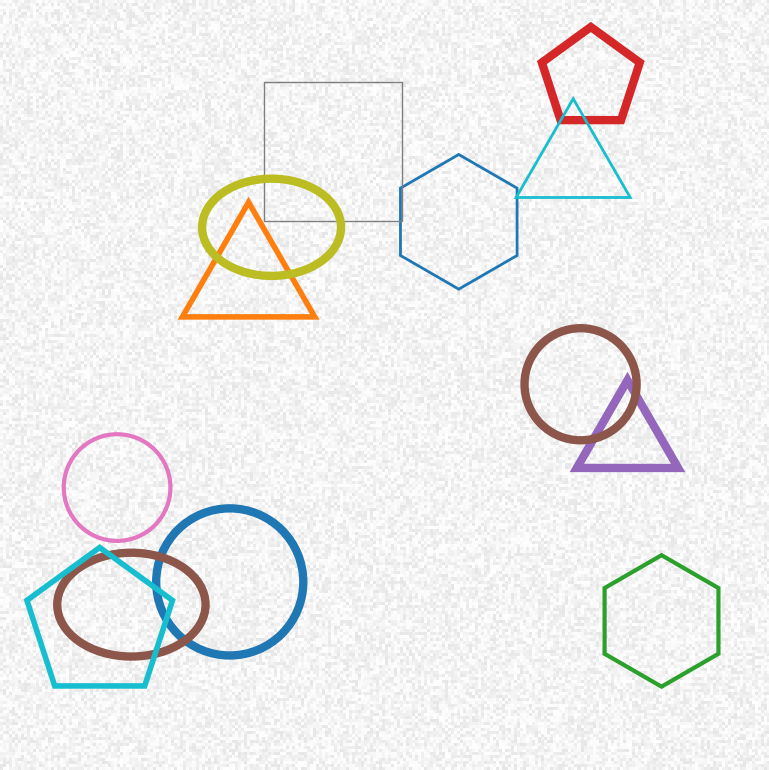[{"shape": "hexagon", "thickness": 1, "radius": 0.44, "center": [0.596, 0.712]}, {"shape": "circle", "thickness": 3, "radius": 0.48, "center": [0.298, 0.244]}, {"shape": "triangle", "thickness": 2, "radius": 0.5, "center": [0.323, 0.638]}, {"shape": "hexagon", "thickness": 1.5, "radius": 0.43, "center": [0.859, 0.194]}, {"shape": "pentagon", "thickness": 3, "radius": 0.33, "center": [0.767, 0.898]}, {"shape": "triangle", "thickness": 3, "radius": 0.38, "center": [0.815, 0.43]}, {"shape": "circle", "thickness": 3, "radius": 0.36, "center": [0.754, 0.501]}, {"shape": "oval", "thickness": 3, "radius": 0.48, "center": [0.171, 0.215]}, {"shape": "circle", "thickness": 1.5, "radius": 0.35, "center": [0.152, 0.367]}, {"shape": "square", "thickness": 0.5, "radius": 0.45, "center": [0.433, 0.803]}, {"shape": "oval", "thickness": 3, "radius": 0.45, "center": [0.353, 0.705]}, {"shape": "triangle", "thickness": 1, "radius": 0.43, "center": [0.744, 0.786]}, {"shape": "pentagon", "thickness": 2, "radius": 0.5, "center": [0.129, 0.19]}]